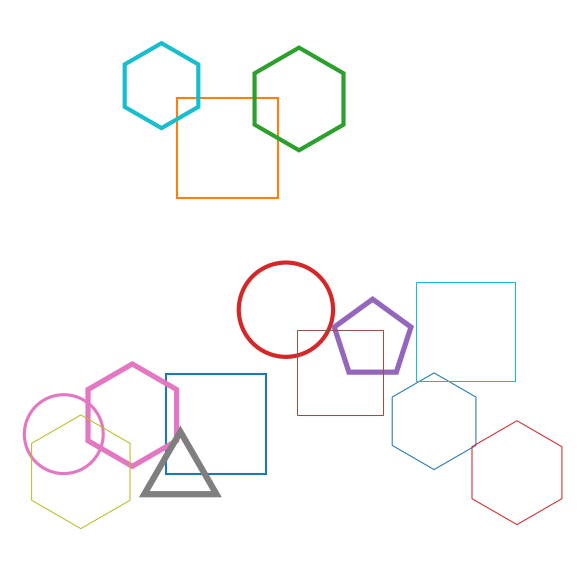[{"shape": "hexagon", "thickness": 0.5, "radius": 0.42, "center": [0.752, 0.27]}, {"shape": "square", "thickness": 1, "radius": 0.44, "center": [0.374, 0.265]}, {"shape": "square", "thickness": 1, "radius": 0.43, "center": [0.394, 0.743]}, {"shape": "hexagon", "thickness": 2, "radius": 0.44, "center": [0.518, 0.828]}, {"shape": "circle", "thickness": 2, "radius": 0.41, "center": [0.495, 0.463]}, {"shape": "hexagon", "thickness": 0.5, "radius": 0.45, "center": [0.895, 0.181]}, {"shape": "pentagon", "thickness": 2.5, "radius": 0.35, "center": [0.645, 0.411]}, {"shape": "square", "thickness": 0.5, "radius": 0.37, "center": [0.588, 0.354]}, {"shape": "hexagon", "thickness": 2.5, "radius": 0.44, "center": [0.229, 0.28]}, {"shape": "circle", "thickness": 1.5, "radius": 0.34, "center": [0.11, 0.247]}, {"shape": "triangle", "thickness": 3, "radius": 0.36, "center": [0.312, 0.179]}, {"shape": "hexagon", "thickness": 0.5, "radius": 0.49, "center": [0.14, 0.182]}, {"shape": "square", "thickness": 0.5, "radius": 0.43, "center": [0.806, 0.426]}, {"shape": "hexagon", "thickness": 2, "radius": 0.37, "center": [0.28, 0.851]}]